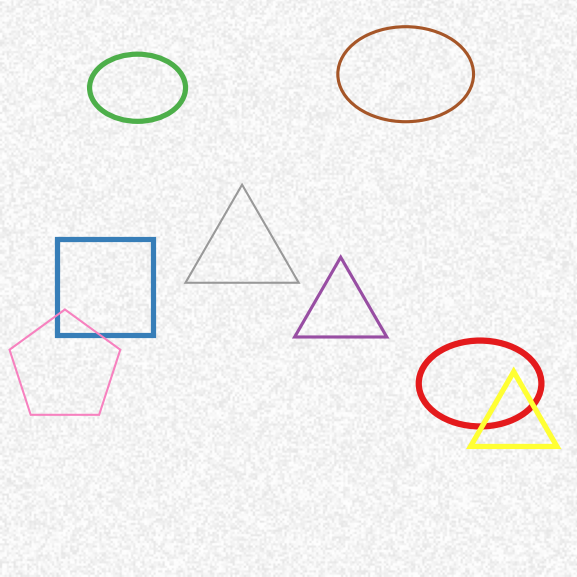[{"shape": "oval", "thickness": 3, "radius": 0.53, "center": [0.831, 0.335]}, {"shape": "square", "thickness": 2.5, "radius": 0.42, "center": [0.182, 0.501]}, {"shape": "oval", "thickness": 2.5, "radius": 0.42, "center": [0.238, 0.847]}, {"shape": "triangle", "thickness": 1.5, "radius": 0.46, "center": [0.59, 0.462]}, {"shape": "triangle", "thickness": 2.5, "radius": 0.43, "center": [0.89, 0.269]}, {"shape": "oval", "thickness": 1.5, "radius": 0.59, "center": [0.702, 0.871]}, {"shape": "pentagon", "thickness": 1, "radius": 0.5, "center": [0.112, 0.362]}, {"shape": "triangle", "thickness": 1, "radius": 0.57, "center": [0.419, 0.566]}]